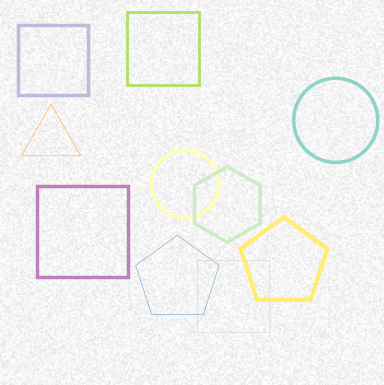[{"shape": "circle", "thickness": 2.5, "radius": 0.55, "center": [0.872, 0.687]}, {"shape": "circle", "thickness": 2.5, "radius": 0.44, "center": [0.481, 0.522]}, {"shape": "square", "thickness": 2.5, "radius": 0.45, "center": [0.138, 0.844]}, {"shape": "pentagon", "thickness": 0.5, "radius": 0.57, "center": [0.461, 0.275]}, {"shape": "triangle", "thickness": 0.5, "radius": 0.45, "center": [0.133, 0.64]}, {"shape": "square", "thickness": 2, "radius": 0.47, "center": [0.423, 0.874]}, {"shape": "square", "thickness": 0.5, "radius": 0.47, "center": [0.606, 0.231]}, {"shape": "square", "thickness": 2.5, "radius": 0.59, "center": [0.214, 0.398]}, {"shape": "hexagon", "thickness": 2.5, "radius": 0.49, "center": [0.59, 0.469]}, {"shape": "pentagon", "thickness": 3, "radius": 0.59, "center": [0.737, 0.317]}]